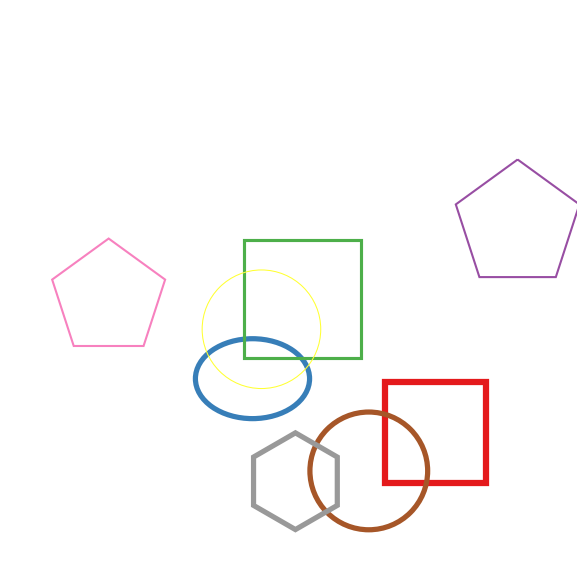[{"shape": "square", "thickness": 3, "radius": 0.44, "center": [0.754, 0.251]}, {"shape": "oval", "thickness": 2.5, "radius": 0.49, "center": [0.437, 0.343]}, {"shape": "square", "thickness": 1.5, "radius": 0.51, "center": [0.524, 0.481]}, {"shape": "pentagon", "thickness": 1, "radius": 0.56, "center": [0.896, 0.61]}, {"shape": "circle", "thickness": 0.5, "radius": 0.51, "center": [0.453, 0.429]}, {"shape": "circle", "thickness": 2.5, "radius": 0.51, "center": [0.639, 0.184]}, {"shape": "pentagon", "thickness": 1, "radius": 0.51, "center": [0.188, 0.483]}, {"shape": "hexagon", "thickness": 2.5, "radius": 0.42, "center": [0.512, 0.166]}]